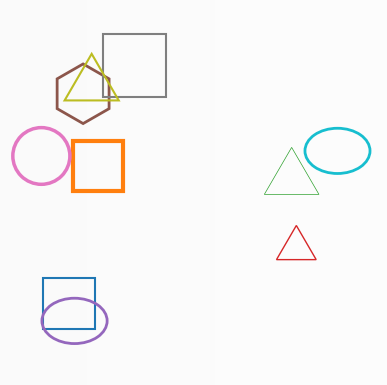[{"shape": "square", "thickness": 1.5, "radius": 0.34, "center": [0.177, 0.211]}, {"shape": "square", "thickness": 3, "radius": 0.32, "center": [0.253, 0.569]}, {"shape": "triangle", "thickness": 0.5, "radius": 0.41, "center": [0.753, 0.536]}, {"shape": "triangle", "thickness": 1, "radius": 0.3, "center": [0.765, 0.355]}, {"shape": "oval", "thickness": 2, "radius": 0.42, "center": [0.192, 0.166]}, {"shape": "hexagon", "thickness": 2, "radius": 0.39, "center": [0.214, 0.756]}, {"shape": "circle", "thickness": 2.5, "radius": 0.37, "center": [0.107, 0.595]}, {"shape": "square", "thickness": 1.5, "radius": 0.41, "center": [0.348, 0.829]}, {"shape": "triangle", "thickness": 1.5, "radius": 0.4, "center": [0.237, 0.779]}, {"shape": "oval", "thickness": 2, "radius": 0.42, "center": [0.871, 0.608]}]